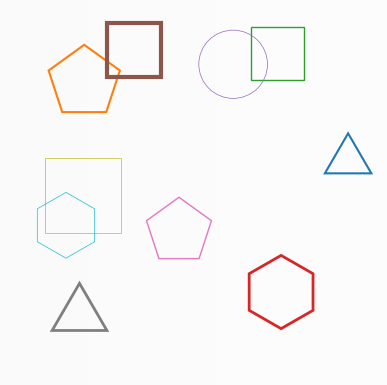[{"shape": "triangle", "thickness": 1.5, "radius": 0.35, "center": [0.898, 0.584]}, {"shape": "pentagon", "thickness": 1.5, "radius": 0.48, "center": [0.217, 0.787]}, {"shape": "square", "thickness": 1, "radius": 0.35, "center": [0.716, 0.86]}, {"shape": "hexagon", "thickness": 2, "radius": 0.48, "center": [0.725, 0.242]}, {"shape": "circle", "thickness": 0.5, "radius": 0.44, "center": [0.602, 0.833]}, {"shape": "square", "thickness": 3, "radius": 0.35, "center": [0.346, 0.869]}, {"shape": "pentagon", "thickness": 1, "radius": 0.44, "center": [0.462, 0.4]}, {"shape": "triangle", "thickness": 2, "radius": 0.41, "center": [0.205, 0.182]}, {"shape": "square", "thickness": 0.5, "radius": 0.49, "center": [0.215, 0.493]}, {"shape": "hexagon", "thickness": 0.5, "radius": 0.43, "center": [0.17, 0.415]}]